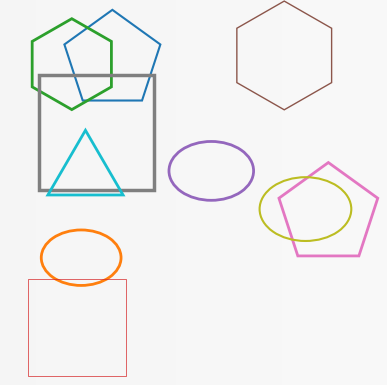[{"shape": "pentagon", "thickness": 1.5, "radius": 0.65, "center": [0.29, 0.844]}, {"shape": "oval", "thickness": 2, "radius": 0.51, "center": [0.209, 0.331]}, {"shape": "hexagon", "thickness": 2, "radius": 0.59, "center": [0.185, 0.833]}, {"shape": "square", "thickness": 0.5, "radius": 0.63, "center": [0.198, 0.149]}, {"shape": "oval", "thickness": 2, "radius": 0.55, "center": [0.545, 0.556]}, {"shape": "hexagon", "thickness": 1, "radius": 0.71, "center": [0.734, 0.856]}, {"shape": "pentagon", "thickness": 2, "radius": 0.67, "center": [0.847, 0.444]}, {"shape": "square", "thickness": 2.5, "radius": 0.74, "center": [0.249, 0.656]}, {"shape": "oval", "thickness": 1.5, "radius": 0.59, "center": [0.788, 0.457]}, {"shape": "triangle", "thickness": 2, "radius": 0.56, "center": [0.221, 0.55]}]